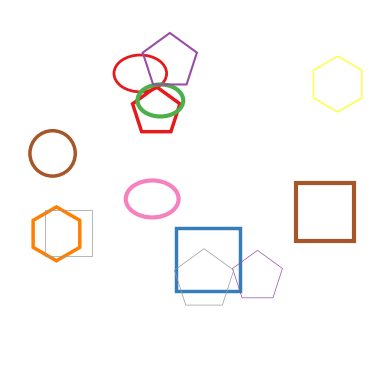[{"shape": "pentagon", "thickness": 2.5, "radius": 0.32, "center": [0.406, 0.71]}, {"shape": "oval", "thickness": 2, "radius": 0.34, "center": [0.364, 0.809]}, {"shape": "square", "thickness": 2.5, "radius": 0.41, "center": [0.54, 0.326]}, {"shape": "oval", "thickness": 3, "radius": 0.3, "center": [0.417, 0.739]}, {"shape": "pentagon", "thickness": 0.5, "radius": 0.34, "center": [0.669, 0.282]}, {"shape": "pentagon", "thickness": 1.5, "radius": 0.37, "center": [0.441, 0.84]}, {"shape": "hexagon", "thickness": 2.5, "radius": 0.35, "center": [0.147, 0.393]}, {"shape": "hexagon", "thickness": 1, "radius": 0.36, "center": [0.877, 0.782]}, {"shape": "square", "thickness": 3, "radius": 0.38, "center": [0.845, 0.449]}, {"shape": "circle", "thickness": 2.5, "radius": 0.29, "center": [0.137, 0.602]}, {"shape": "oval", "thickness": 3, "radius": 0.34, "center": [0.395, 0.483]}, {"shape": "pentagon", "thickness": 0.5, "radius": 0.4, "center": [0.53, 0.273]}, {"shape": "square", "thickness": 0.5, "radius": 0.3, "center": [0.178, 0.395]}]